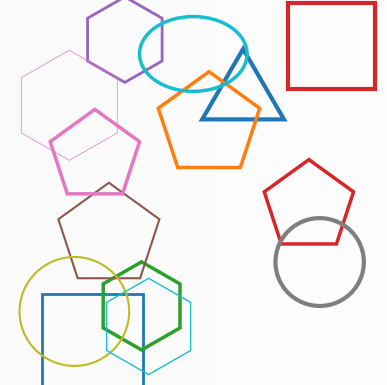[{"shape": "square", "thickness": 2, "radius": 0.65, "center": [0.239, 0.105]}, {"shape": "triangle", "thickness": 3, "radius": 0.61, "center": [0.627, 0.751]}, {"shape": "pentagon", "thickness": 2.5, "radius": 0.69, "center": [0.539, 0.676]}, {"shape": "hexagon", "thickness": 2.5, "radius": 0.57, "center": [0.365, 0.205]}, {"shape": "pentagon", "thickness": 2.5, "radius": 0.61, "center": [0.797, 0.464]}, {"shape": "square", "thickness": 3, "radius": 0.56, "center": [0.856, 0.88]}, {"shape": "hexagon", "thickness": 2, "radius": 0.56, "center": [0.322, 0.897]}, {"shape": "pentagon", "thickness": 1.5, "radius": 0.69, "center": [0.281, 0.388]}, {"shape": "hexagon", "thickness": 0.5, "radius": 0.72, "center": [0.179, 0.727]}, {"shape": "pentagon", "thickness": 2.5, "radius": 0.61, "center": [0.245, 0.595]}, {"shape": "circle", "thickness": 3, "radius": 0.57, "center": [0.825, 0.319]}, {"shape": "circle", "thickness": 1.5, "radius": 0.71, "center": [0.192, 0.191]}, {"shape": "oval", "thickness": 2.5, "radius": 0.69, "center": [0.499, 0.86]}, {"shape": "hexagon", "thickness": 1, "radius": 0.63, "center": [0.384, 0.152]}]